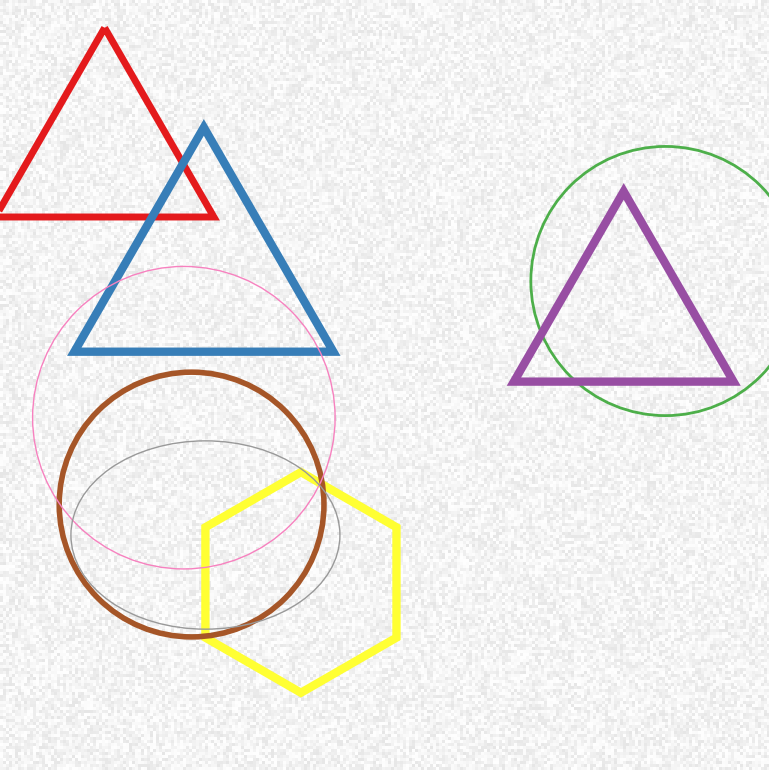[{"shape": "triangle", "thickness": 2.5, "radius": 0.82, "center": [0.136, 0.8]}, {"shape": "triangle", "thickness": 3, "radius": 0.97, "center": [0.265, 0.64]}, {"shape": "circle", "thickness": 1, "radius": 0.87, "center": [0.864, 0.635]}, {"shape": "triangle", "thickness": 3, "radius": 0.82, "center": [0.81, 0.587]}, {"shape": "hexagon", "thickness": 3, "radius": 0.72, "center": [0.391, 0.244]}, {"shape": "circle", "thickness": 2, "radius": 0.86, "center": [0.249, 0.345]}, {"shape": "circle", "thickness": 0.5, "radius": 0.98, "center": [0.239, 0.458]}, {"shape": "oval", "thickness": 0.5, "radius": 0.87, "center": [0.267, 0.305]}]